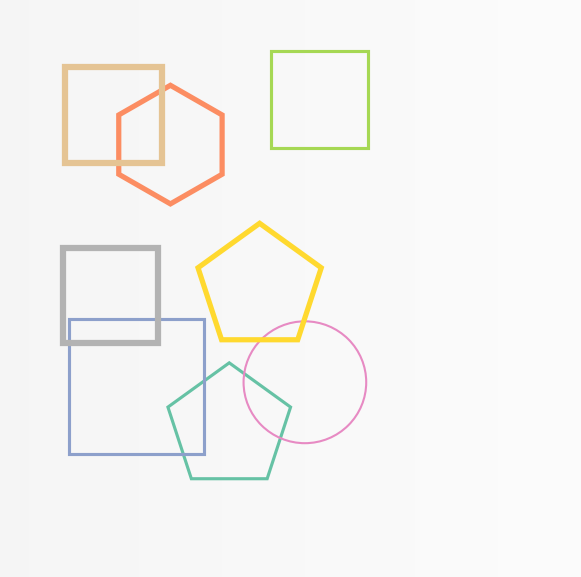[{"shape": "pentagon", "thickness": 1.5, "radius": 0.55, "center": [0.394, 0.26]}, {"shape": "hexagon", "thickness": 2.5, "radius": 0.51, "center": [0.293, 0.749]}, {"shape": "square", "thickness": 1.5, "radius": 0.58, "center": [0.235, 0.329]}, {"shape": "circle", "thickness": 1, "radius": 0.53, "center": [0.525, 0.337]}, {"shape": "square", "thickness": 1.5, "radius": 0.42, "center": [0.55, 0.827]}, {"shape": "pentagon", "thickness": 2.5, "radius": 0.56, "center": [0.447, 0.501]}, {"shape": "square", "thickness": 3, "radius": 0.42, "center": [0.196, 0.8]}, {"shape": "square", "thickness": 3, "radius": 0.41, "center": [0.19, 0.488]}]